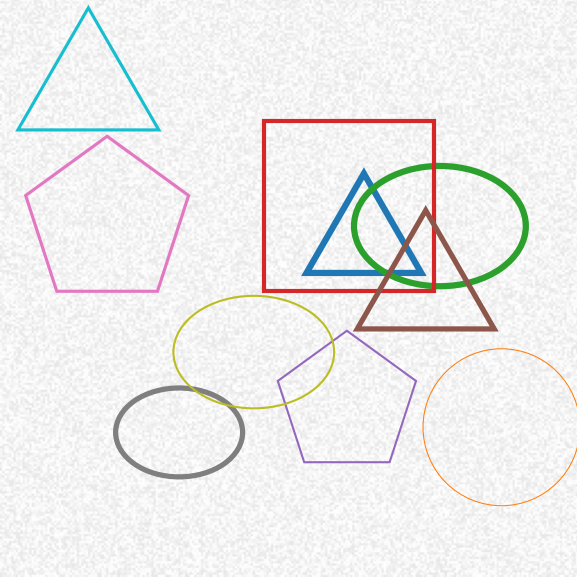[{"shape": "triangle", "thickness": 3, "radius": 0.57, "center": [0.63, 0.584]}, {"shape": "circle", "thickness": 0.5, "radius": 0.68, "center": [0.868, 0.259]}, {"shape": "oval", "thickness": 3, "radius": 0.74, "center": [0.762, 0.608]}, {"shape": "square", "thickness": 2, "radius": 0.74, "center": [0.605, 0.642]}, {"shape": "pentagon", "thickness": 1, "radius": 0.63, "center": [0.601, 0.301]}, {"shape": "triangle", "thickness": 2.5, "radius": 0.68, "center": [0.737, 0.498]}, {"shape": "pentagon", "thickness": 1.5, "radius": 0.74, "center": [0.186, 0.615]}, {"shape": "oval", "thickness": 2.5, "radius": 0.55, "center": [0.31, 0.25]}, {"shape": "oval", "thickness": 1, "radius": 0.7, "center": [0.439, 0.389]}, {"shape": "triangle", "thickness": 1.5, "radius": 0.7, "center": [0.153, 0.845]}]